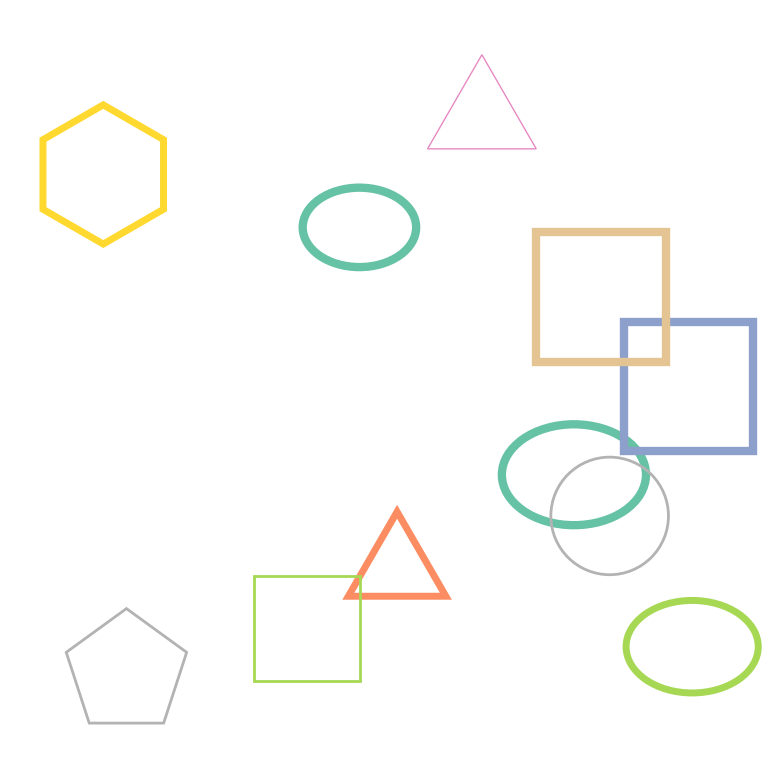[{"shape": "oval", "thickness": 3, "radius": 0.47, "center": [0.745, 0.383]}, {"shape": "oval", "thickness": 3, "radius": 0.37, "center": [0.467, 0.705]}, {"shape": "triangle", "thickness": 2.5, "radius": 0.37, "center": [0.516, 0.262]}, {"shape": "square", "thickness": 3, "radius": 0.42, "center": [0.895, 0.498]}, {"shape": "triangle", "thickness": 0.5, "radius": 0.41, "center": [0.626, 0.847]}, {"shape": "square", "thickness": 1, "radius": 0.34, "center": [0.399, 0.184]}, {"shape": "oval", "thickness": 2.5, "radius": 0.43, "center": [0.899, 0.16]}, {"shape": "hexagon", "thickness": 2.5, "radius": 0.45, "center": [0.134, 0.773]}, {"shape": "square", "thickness": 3, "radius": 0.42, "center": [0.78, 0.615]}, {"shape": "circle", "thickness": 1, "radius": 0.38, "center": [0.792, 0.33]}, {"shape": "pentagon", "thickness": 1, "radius": 0.41, "center": [0.164, 0.127]}]